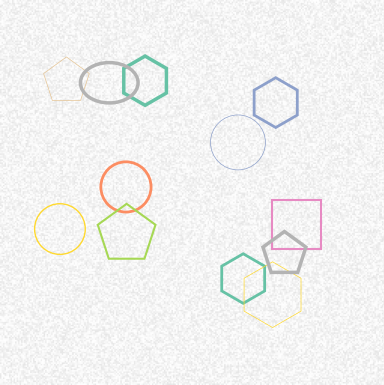[{"shape": "hexagon", "thickness": 2, "radius": 0.32, "center": [0.632, 0.276]}, {"shape": "hexagon", "thickness": 2.5, "radius": 0.32, "center": [0.377, 0.79]}, {"shape": "circle", "thickness": 2, "radius": 0.33, "center": [0.327, 0.514]}, {"shape": "circle", "thickness": 0.5, "radius": 0.36, "center": [0.618, 0.63]}, {"shape": "hexagon", "thickness": 2, "radius": 0.32, "center": [0.716, 0.733]}, {"shape": "square", "thickness": 1.5, "radius": 0.32, "center": [0.77, 0.417]}, {"shape": "pentagon", "thickness": 1.5, "radius": 0.39, "center": [0.329, 0.392]}, {"shape": "hexagon", "thickness": 0.5, "radius": 0.43, "center": [0.708, 0.235]}, {"shape": "circle", "thickness": 1, "radius": 0.33, "center": [0.156, 0.405]}, {"shape": "pentagon", "thickness": 0.5, "radius": 0.31, "center": [0.173, 0.79]}, {"shape": "oval", "thickness": 2.5, "radius": 0.37, "center": [0.284, 0.785]}, {"shape": "pentagon", "thickness": 2.5, "radius": 0.29, "center": [0.739, 0.34]}]